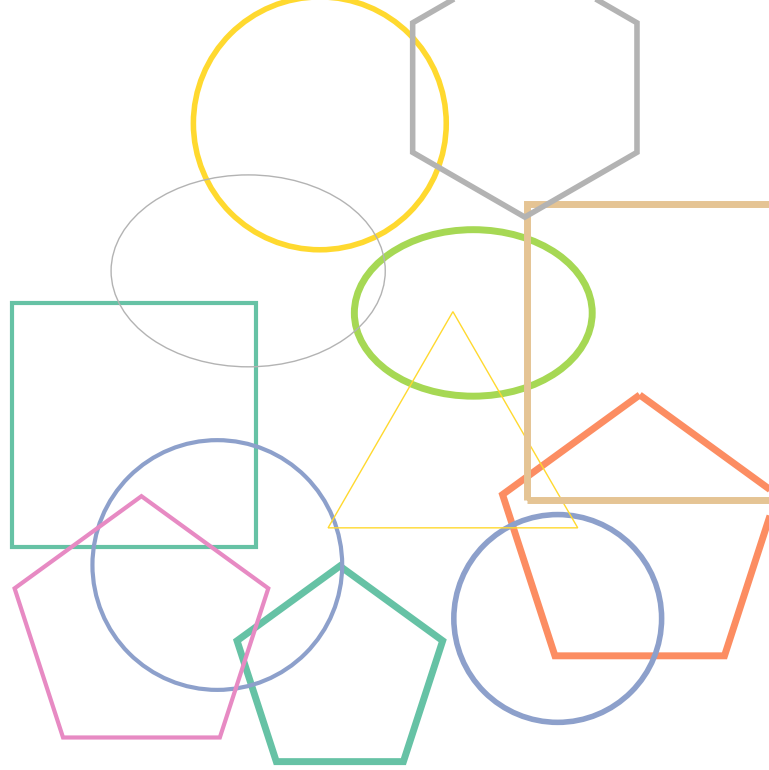[{"shape": "square", "thickness": 1.5, "radius": 0.79, "center": [0.174, 0.448]}, {"shape": "pentagon", "thickness": 2.5, "radius": 0.7, "center": [0.441, 0.124]}, {"shape": "pentagon", "thickness": 2.5, "radius": 0.94, "center": [0.831, 0.3]}, {"shape": "circle", "thickness": 2, "radius": 0.67, "center": [0.724, 0.197]}, {"shape": "circle", "thickness": 1.5, "radius": 0.81, "center": [0.282, 0.266]}, {"shape": "pentagon", "thickness": 1.5, "radius": 0.87, "center": [0.184, 0.182]}, {"shape": "oval", "thickness": 2.5, "radius": 0.77, "center": [0.615, 0.594]}, {"shape": "circle", "thickness": 2, "radius": 0.82, "center": [0.415, 0.84]}, {"shape": "triangle", "thickness": 0.5, "radius": 0.94, "center": [0.588, 0.408]}, {"shape": "square", "thickness": 2.5, "radius": 0.96, "center": [0.876, 0.543]}, {"shape": "oval", "thickness": 0.5, "radius": 0.89, "center": [0.322, 0.648]}, {"shape": "hexagon", "thickness": 2, "radius": 0.84, "center": [0.682, 0.886]}]